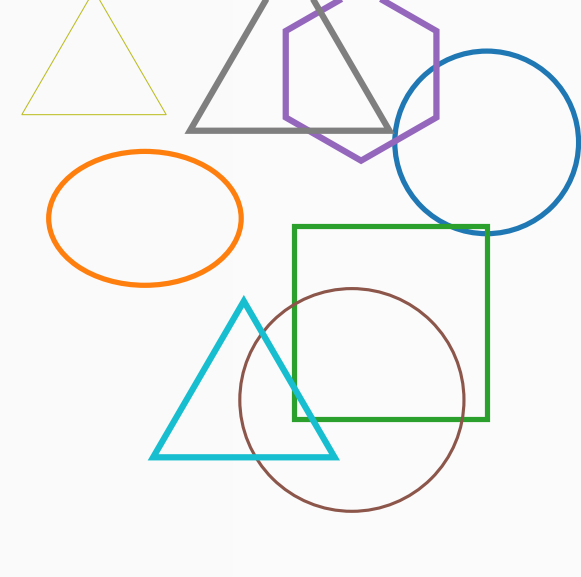[{"shape": "circle", "thickness": 2.5, "radius": 0.79, "center": [0.837, 0.753]}, {"shape": "oval", "thickness": 2.5, "radius": 0.83, "center": [0.249, 0.621]}, {"shape": "square", "thickness": 2.5, "radius": 0.83, "center": [0.672, 0.441]}, {"shape": "hexagon", "thickness": 3, "radius": 0.75, "center": [0.621, 0.871]}, {"shape": "circle", "thickness": 1.5, "radius": 0.96, "center": [0.605, 0.307]}, {"shape": "triangle", "thickness": 3, "radius": 0.99, "center": [0.498, 0.872]}, {"shape": "triangle", "thickness": 0.5, "radius": 0.72, "center": [0.162, 0.872]}, {"shape": "triangle", "thickness": 3, "radius": 0.9, "center": [0.42, 0.297]}]